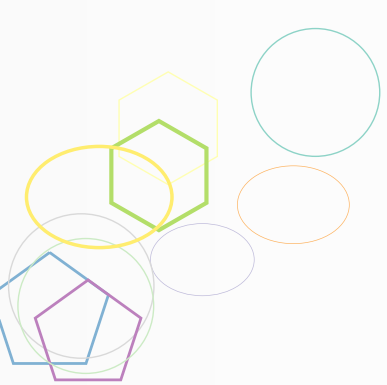[{"shape": "circle", "thickness": 1, "radius": 0.83, "center": [0.814, 0.76]}, {"shape": "hexagon", "thickness": 1, "radius": 0.73, "center": [0.434, 0.667]}, {"shape": "oval", "thickness": 0.5, "radius": 0.67, "center": [0.522, 0.326]}, {"shape": "pentagon", "thickness": 2, "radius": 0.8, "center": [0.128, 0.185]}, {"shape": "oval", "thickness": 0.5, "radius": 0.72, "center": [0.757, 0.468]}, {"shape": "hexagon", "thickness": 3, "radius": 0.71, "center": [0.41, 0.544]}, {"shape": "circle", "thickness": 1, "radius": 0.94, "center": [0.21, 0.257]}, {"shape": "pentagon", "thickness": 2, "radius": 0.72, "center": [0.227, 0.129]}, {"shape": "circle", "thickness": 1, "radius": 0.88, "center": [0.221, 0.205]}, {"shape": "oval", "thickness": 2.5, "radius": 0.94, "center": [0.256, 0.488]}]